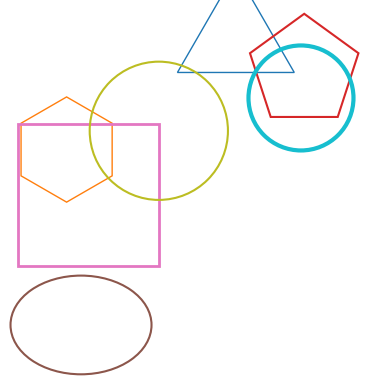[{"shape": "triangle", "thickness": 1, "radius": 0.88, "center": [0.613, 0.899]}, {"shape": "hexagon", "thickness": 1, "radius": 0.68, "center": [0.173, 0.612]}, {"shape": "pentagon", "thickness": 1.5, "radius": 0.74, "center": [0.79, 0.816]}, {"shape": "oval", "thickness": 1.5, "radius": 0.92, "center": [0.21, 0.156]}, {"shape": "square", "thickness": 2, "radius": 0.92, "center": [0.23, 0.493]}, {"shape": "circle", "thickness": 1.5, "radius": 0.9, "center": [0.413, 0.66]}, {"shape": "circle", "thickness": 3, "radius": 0.68, "center": [0.782, 0.746]}]